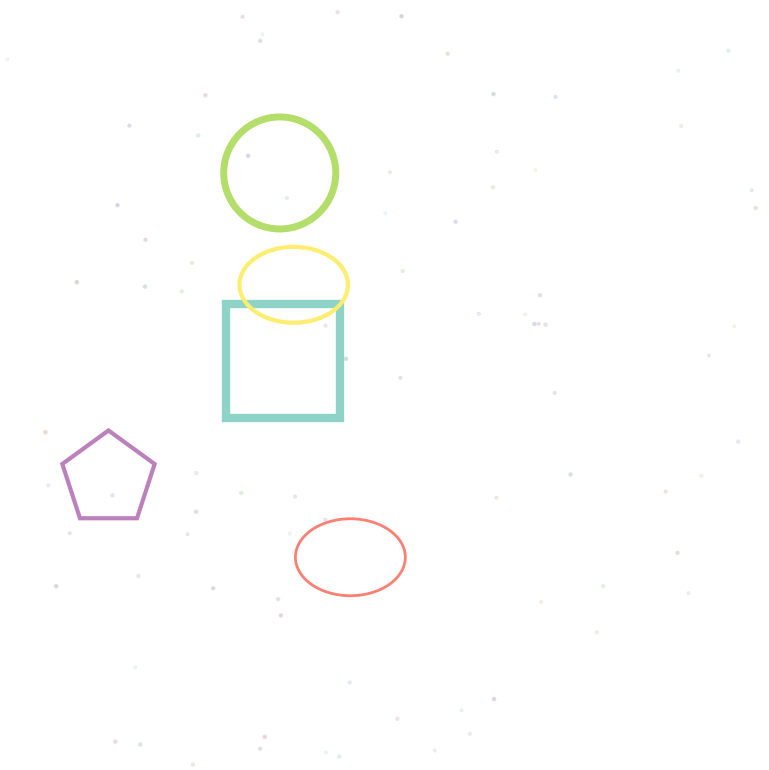[{"shape": "square", "thickness": 3, "radius": 0.37, "center": [0.367, 0.531]}, {"shape": "oval", "thickness": 1, "radius": 0.36, "center": [0.455, 0.276]}, {"shape": "circle", "thickness": 2.5, "radius": 0.36, "center": [0.363, 0.775]}, {"shape": "pentagon", "thickness": 1.5, "radius": 0.32, "center": [0.141, 0.378]}, {"shape": "oval", "thickness": 1.5, "radius": 0.35, "center": [0.381, 0.63]}]